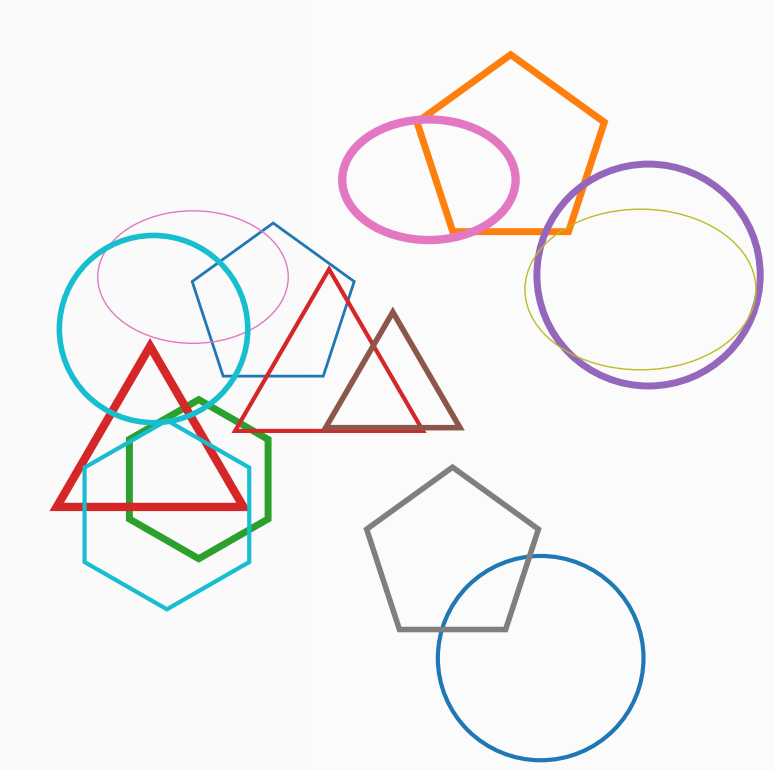[{"shape": "pentagon", "thickness": 1, "radius": 0.55, "center": [0.353, 0.6]}, {"shape": "circle", "thickness": 1.5, "radius": 0.66, "center": [0.698, 0.145]}, {"shape": "pentagon", "thickness": 2.5, "radius": 0.64, "center": [0.659, 0.802]}, {"shape": "hexagon", "thickness": 2.5, "radius": 0.52, "center": [0.256, 0.378]}, {"shape": "triangle", "thickness": 1.5, "radius": 0.7, "center": [0.425, 0.51]}, {"shape": "triangle", "thickness": 3, "radius": 0.7, "center": [0.194, 0.411]}, {"shape": "circle", "thickness": 2.5, "radius": 0.72, "center": [0.837, 0.643]}, {"shape": "triangle", "thickness": 2, "radius": 0.5, "center": [0.507, 0.495]}, {"shape": "oval", "thickness": 3, "radius": 0.56, "center": [0.553, 0.767]}, {"shape": "oval", "thickness": 0.5, "radius": 0.61, "center": [0.249, 0.64]}, {"shape": "pentagon", "thickness": 2, "radius": 0.58, "center": [0.584, 0.277]}, {"shape": "oval", "thickness": 0.5, "radius": 0.75, "center": [0.826, 0.624]}, {"shape": "circle", "thickness": 2, "radius": 0.61, "center": [0.198, 0.573]}, {"shape": "hexagon", "thickness": 1.5, "radius": 0.61, "center": [0.215, 0.331]}]